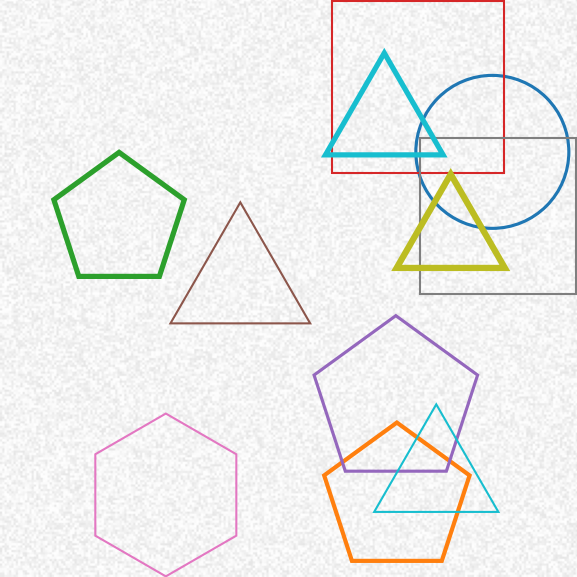[{"shape": "circle", "thickness": 1.5, "radius": 0.66, "center": [0.853, 0.736]}, {"shape": "pentagon", "thickness": 2, "radius": 0.66, "center": [0.687, 0.135]}, {"shape": "pentagon", "thickness": 2.5, "radius": 0.59, "center": [0.206, 0.617]}, {"shape": "square", "thickness": 1, "radius": 0.74, "center": [0.723, 0.849]}, {"shape": "pentagon", "thickness": 1.5, "radius": 0.74, "center": [0.685, 0.304]}, {"shape": "triangle", "thickness": 1, "radius": 0.7, "center": [0.416, 0.509]}, {"shape": "hexagon", "thickness": 1, "radius": 0.7, "center": [0.287, 0.142]}, {"shape": "square", "thickness": 1, "radius": 0.67, "center": [0.862, 0.625]}, {"shape": "triangle", "thickness": 3, "radius": 0.54, "center": [0.78, 0.589]}, {"shape": "triangle", "thickness": 2.5, "radius": 0.59, "center": [0.665, 0.79]}, {"shape": "triangle", "thickness": 1, "radius": 0.62, "center": [0.755, 0.175]}]